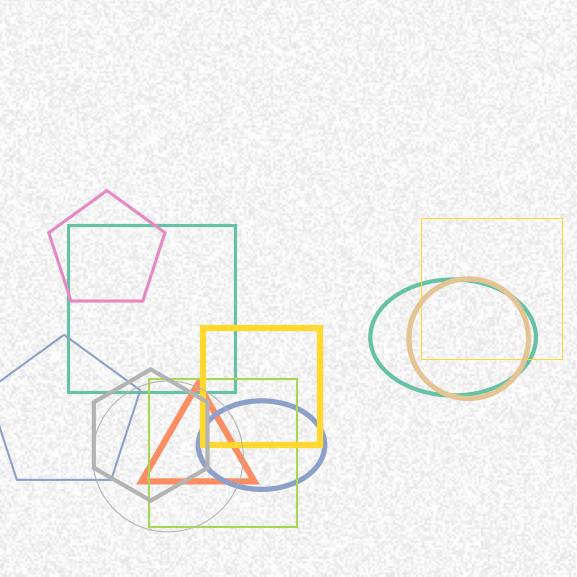[{"shape": "square", "thickness": 1.5, "radius": 0.72, "center": [0.262, 0.465]}, {"shape": "oval", "thickness": 2, "radius": 0.72, "center": [0.785, 0.415]}, {"shape": "triangle", "thickness": 3, "radius": 0.56, "center": [0.343, 0.222]}, {"shape": "pentagon", "thickness": 1, "radius": 0.69, "center": [0.111, 0.281]}, {"shape": "oval", "thickness": 2.5, "radius": 0.55, "center": [0.453, 0.228]}, {"shape": "pentagon", "thickness": 1.5, "radius": 0.53, "center": [0.185, 0.563]}, {"shape": "square", "thickness": 1, "radius": 0.64, "center": [0.387, 0.215]}, {"shape": "square", "thickness": 3, "radius": 0.51, "center": [0.453, 0.33]}, {"shape": "square", "thickness": 0.5, "radius": 0.61, "center": [0.851, 0.499]}, {"shape": "circle", "thickness": 2.5, "radius": 0.52, "center": [0.812, 0.413]}, {"shape": "circle", "thickness": 0.5, "radius": 0.65, "center": [0.291, 0.209]}, {"shape": "hexagon", "thickness": 2, "radius": 0.57, "center": [0.261, 0.246]}]